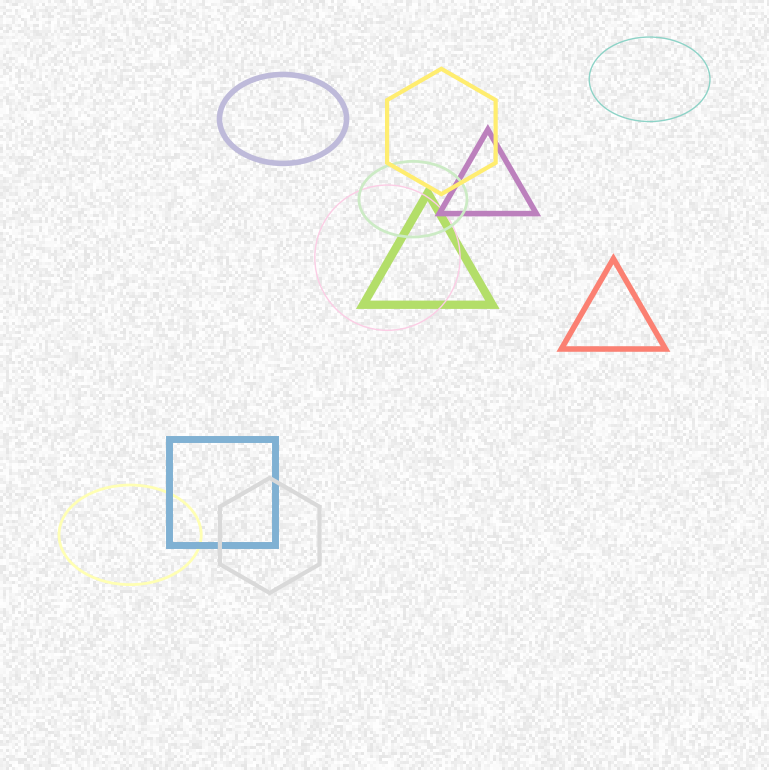[{"shape": "oval", "thickness": 0.5, "radius": 0.39, "center": [0.844, 0.897]}, {"shape": "oval", "thickness": 1, "radius": 0.46, "center": [0.169, 0.305]}, {"shape": "oval", "thickness": 2, "radius": 0.41, "center": [0.368, 0.846]}, {"shape": "triangle", "thickness": 2, "radius": 0.39, "center": [0.797, 0.586]}, {"shape": "square", "thickness": 2.5, "radius": 0.34, "center": [0.288, 0.362]}, {"shape": "triangle", "thickness": 3, "radius": 0.48, "center": [0.556, 0.653]}, {"shape": "circle", "thickness": 0.5, "radius": 0.47, "center": [0.503, 0.665]}, {"shape": "hexagon", "thickness": 1.5, "radius": 0.37, "center": [0.35, 0.305]}, {"shape": "triangle", "thickness": 2, "radius": 0.36, "center": [0.634, 0.759]}, {"shape": "oval", "thickness": 1, "radius": 0.35, "center": [0.536, 0.741]}, {"shape": "hexagon", "thickness": 1.5, "radius": 0.41, "center": [0.573, 0.829]}]